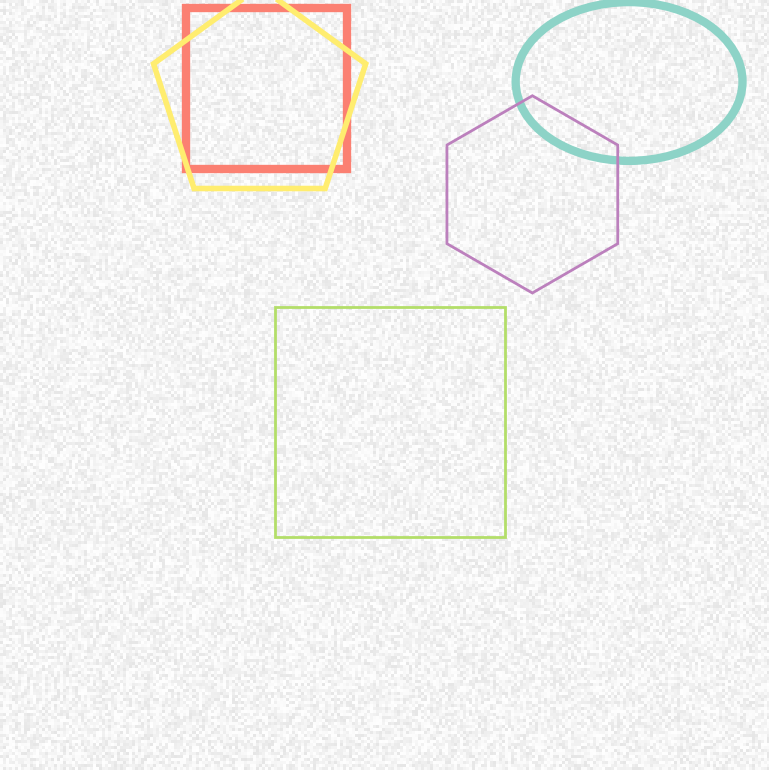[{"shape": "oval", "thickness": 3, "radius": 0.74, "center": [0.817, 0.894]}, {"shape": "square", "thickness": 3, "radius": 0.52, "center": [0.346, 0.885]}, {"shape": "square", "thickness": 1, "radius": 0.75, "center": [0.506, 0.452]}, {"shape": "hexagon", "thickness": 1, "radius": 0.64, "center": [0.691, 0.748]}, {"shape": "pentagon", "thickness": 2, "radius": 0.72, "center": [0.337, 0.872]}]